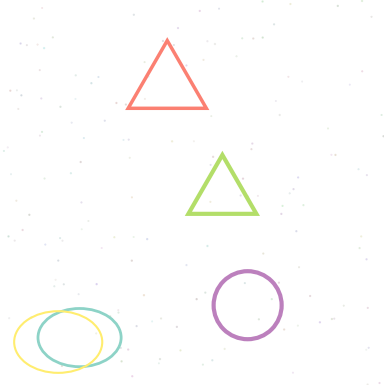[{"shape": "oval", "thickness": 2, "radius": 0.54, "center": [0.207, 0.123]}, {"shape": "triangle", "thickness": 2.5, "radius": 0.59, "center": [0.434, 0.777]}, {"shape": "triangle", "thickness": 3, "radius": 0.51, "center": [0.578, 0.496]}, {"shape": "circle", "thickness": 3, "radius": 0.44, "center": [0.643, 0.207]}, {"shape": "oval", "thickness": 1.5, "radius": 0.57, "center": [0.151, 0.112]}]